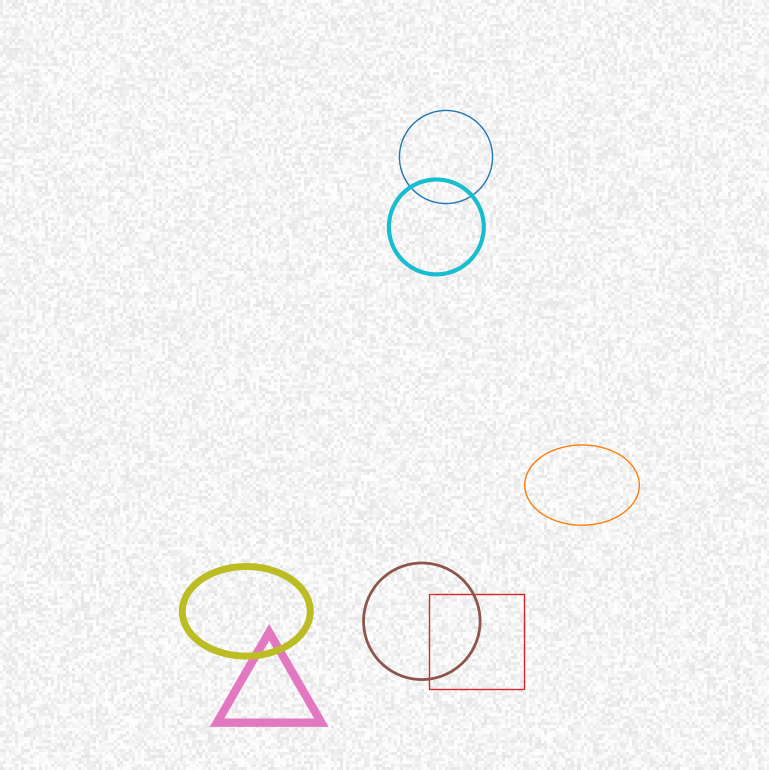[{"shape": "circle", "thickness": 0.5, "radius": 0.3, "center": [0.579, 0.796]}, {"shape": "oval", "thickness": 0.5, "radius": 0.37, "center": [0.756, 0.37]}, {"shape": "square", "thickness": 0.5, "radius": 0.31, "center": [0.619, 0.166]}, {"shape": "circle", "thickness": 1, "radius": 0.38, "center": [0.548, 0.193]}, {"shape": "triangle", "thickness": 3, "radius": 0.39, "center": [0.35, 0.101]}, {"shape": "oval", "thickness": 2.5, "radius": 0.42, "center": [0.32, 0.206]}, {"shape": "circle", "thickness": 1.5, "radius": 0.31, "center": [0.567, 0.705]}]